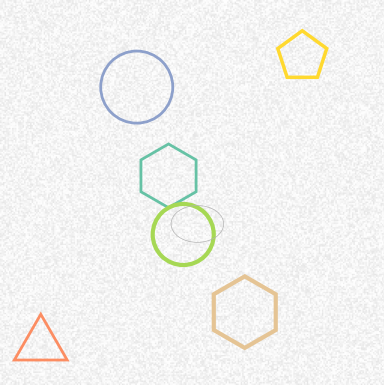[{"shape": "hexagon", "thickness": 2, "radius": 0.41, "center": [0.438, 0.543]}, {"shape": "triangle", "thickness": 2, "radius": 0.4, "center": [0.106, 0.104]}, {"shape": "circle", "thickness": 2, "radius": 0.47, "center": [0.355, 0.774]}, {"shape": "circle", "thickness": 3, "radius": 0.4, "center": [0.476, 0.391]}, {"shape": "pentagon", "thickness": 2.5, "radius": 0.33, "center": [0.785, 0.853]}, {"shape": "hexagon", "thickness": 3, "radius": 0.46, "center": [0.636, 0.189]}, {"shape": "oval", "thickness": 0.5, "radius": 0.34, "center": [0.513, 0.418]}]